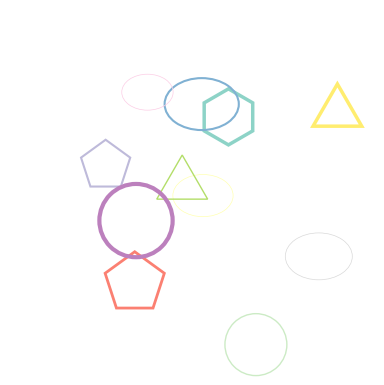[{"shape": "hexagon", "thickness": 2.5, "radius": 0.36, "center": [0.593, 0.696]}, {"shape": "oval", "thickness": 0.5, "radius": 0.39, "center": [0.527, 0.492]}, {"shape": "pentagon", "thickness": 1.5, "radius": 0.34, "center": [0.274, 0.57]}, {"shape": "pentagon", "thickness": 2, "radius": 0.4, "center": [0.35, 0.265]}, {"shape": "oval", "thickness": 1.5, "radius": 0.48, "center": [0.524, 0.73]}, {"shape": "triangle", "thickness": 1, "radius": 0.38, "center": [0.473, 0.521]}, {"shape": "oval", "thickness": 0.5, "radius": 0.33, "center": [0.383, 0.761]}, {"shape": "oval", "thickness": 0.5, "radius": 0.44, "center": [0.828, 0.334]}, {"shape": "circle", "thickness": 3, "radius": 0.48, "center": [0.353, 0.427]}, {"shape": "circle", "thickness": 1, "radius": 0.4, "center": [0.665, 0.105]}, {"shape": "triangle", "thickness": 2.5, "radius": 0.37, "center": [0.876, 0.709]}]